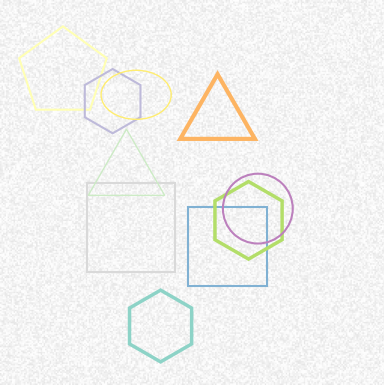[{"shape": "hexagon", "thickness": 2.5, "radius": 0.47, "center": [0.417, 0.153]}, {"shape": "pentagon", "thickness": 1.5, "radius": 0.6, "center": [0.163, 0.812]}, {"shape": "hexagon", "thickness": 1.5, "radius": 0.42, "center": [0.293, 0.737]}, {"shape": "square", "thickness": 1.5, "radius": 0.51, "center": [0.591, 0.36]}, {"shape": "triangle", "thickness": 3, "radius": 0.56, "center": [0.565, 0.695]}, {"shape": "hexagon", "thickness": 2.5, "radius": 0.5, "center": [0.646, 0.428]}, {"shape": "square", "thickness": 1.5, "radius": 0.57, "center": [0.34, 0.41]}, {"shape": "circle", "thickness": 1.5, "radius": 0.45, "center": [0.67, 0.458]}, {"shape": "triangle", "thickness": 1, "radius": 0.57, "center": [0.328, 0.55]}, {"shape": "oval", "thickness": 1, "radius": 0.46, "center": [0.354, 0.754]}]